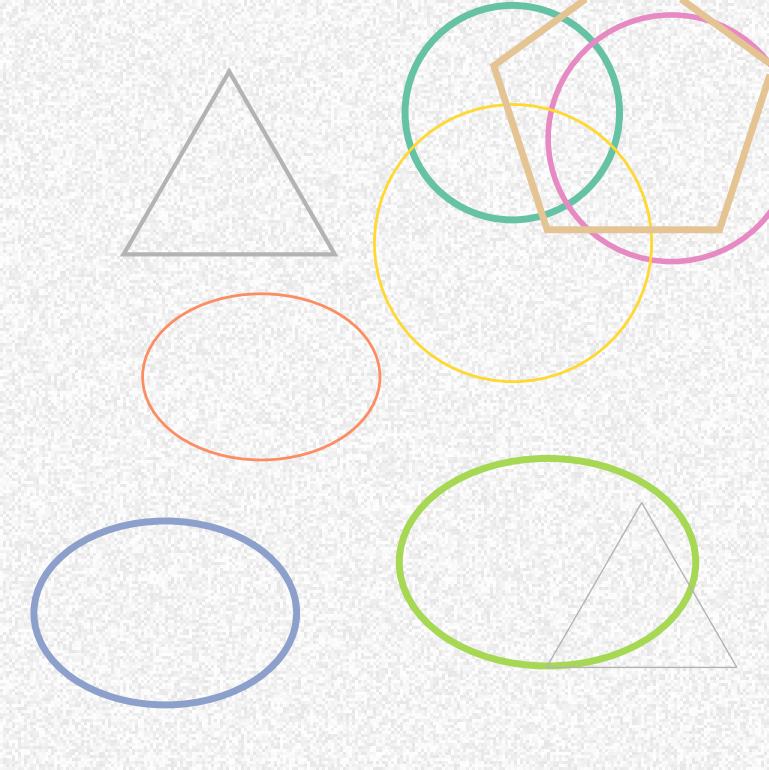[{"shape": "circle", "thickness": 2.5, "radius": 0.7, "center": [0.665, 0.854]}, {"shape": "oval", "thickness": 1, "radius": 0.77, "center": [0.339, 0.511]}, {"shape": "oval", "thickness": 2.5, "radius": 0.85, "center": [0.215, 0.204]}, {"shape": "circle", "thickness": 2, "radius": 0.8, "center": [0.872, 0.82]}, {"shape": "oval", "thickness": 2.5, "radius": 0.96, "center": [0.711, 0.27]}, {"shape": "circle", "thickness": 1, "radius": 0.9, "center": [0.666, 0.684]}, {"shape": "pentagon", "thickness": 2.5, "radius": 0.95, "center": [0.823, 0.856]}, {"shape": "triangle", "thickness": 0.5, "radius": 0.71, "center": [0.833, 0.205]}, {"shape": "triangle", "thickness": 1.5, "radius": 0.79, "center": [0.298, 0.749]}]